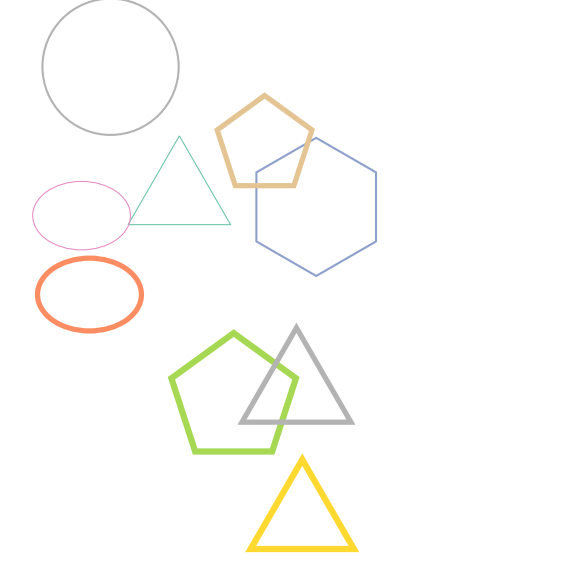[{"shape": "triangle", "thickness": 0.5, "radius": 0.51, "center": [0.311, 0.661]}, {"shape": "oval", "thickness": 2.5, "radius": 0.45, "center": [0.155, 0.489]}, {"shape": "hexagon", "thickness": 1, "radius": 0.6, "center": [0.548, 0.641]}, {"shape": "oval", "thickness": 0.5, "radius": 0.42, "center": [0.141, 0.626]}, {"shape": "pentagon", "thickness": 3, "radius": 0.57, "center": [0.405, 0.309]}, {"shape": "triangle", "thickness": 3, "radius": 0.52, "center": [0.523, 0.1]}, {"shape": "pentagon", "thickness": 2.5, "radius": 0.43, "center": [0.458, 0.747]}, {"shape": "triangle", "thickness": 2.5, "radius": 0.54, "center": [0.513, 0.323]}, {"shape": "circle", "thickness": 1, "radius": 0.59, "center": [0.191, 0.884]}]